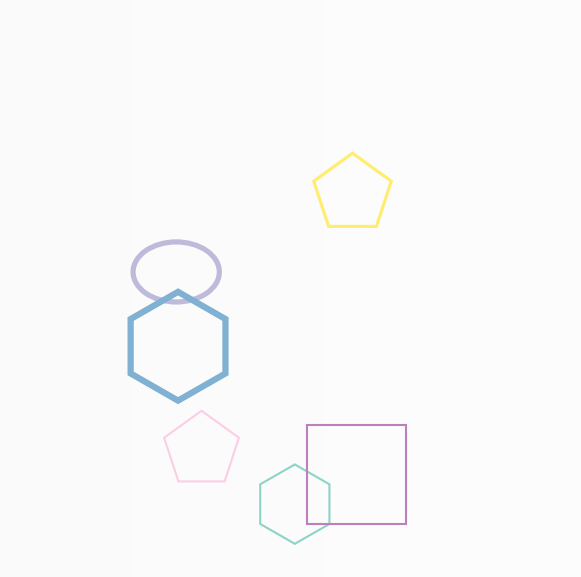[{"shape": "hexagon", "thickness": 1, "radius": 0.34, "center": [0.507, 0.126]}, {"shape": "oval", "thickness": 2.5, "radius": 0.37, "center": [0.303, 0.528]}, {"shape": "hexagon", "thickness": 3, "radius": 0.47, "center": [0.306, 0.4]}, {"shape": "pentagon", "thickness": 1, "radius": 0.34, "center": [0.347, 0.22]}, {"shape": "square", "thickness": 1, "radius": 0.43, "center": [0.613, 0.177]}, {"shape": "pentagon", "thickness": 1.5, "radius": 0.35, "center": [0.606, 0.664]}]